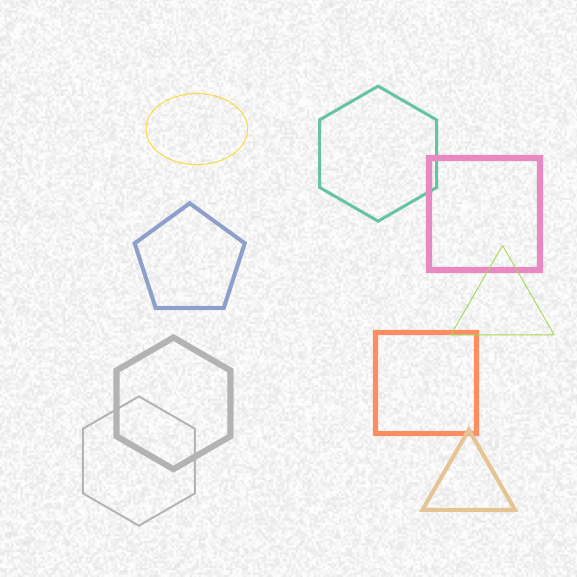[{"shape": "hexagon", "thickness": 1.5, "radius": 0.58, "center": [0.655, 0.733]}, {"shape": "square", "thickness": 2.5, "radius": 0.43, "center": [0.737, 0.337]}, {"shape": "pentagon", "thickness": 2, "radius": 0.5, "center": [0.329, 0.547]}, {"shape": "square", "thickness": 3, "radius": 0.48, "center": [0.839, 0.629]}, {"shape": "triangle", "thickness": 0.5, "radius": 0.52, "center": [0.87, 0.471]}, {"shape": "oval", "thickness": 0.5, "radius": 0.44, "center": [0.341, 0.776]}, {"shape": "triangle", "thickness": 2, "radius": 0.46, "center": [0.812, 0.162]}, {"shape": "hexagon", "thickness": 1, "radius": 0.56, "center": [0.241, 0.201]}, {"shape": "hexagon", "thickness": 3, "radius": 0.57, "center": [0.3, 0.301]}]